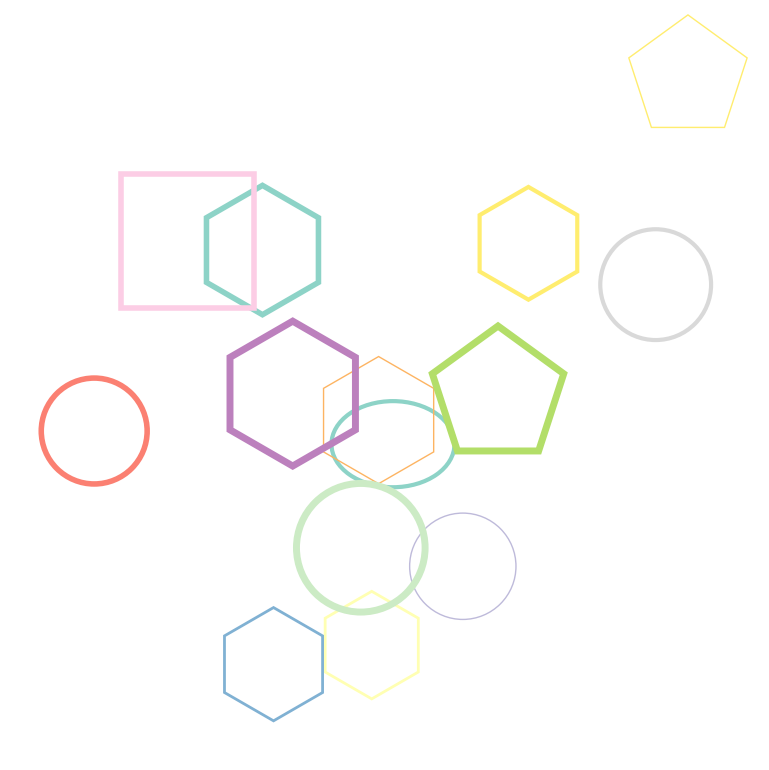[{"shape": "hexagon", "thickness": 2, "radius": 0.42, "center": [0.341, 0.675]}, {"shape": "oval", "thickness": 1.5, "radius": 0.4, "center": [0.51, 0.423]}, {"shape": "hexagon", "thickness": 1, "radius": 0.35, "center": [0.483, 0.162]}, {"shape": "circle", "thickness": 0.5, "radius": 0.35, "center": [0.601, 0.265]}, {"shape": "circle", "thickness": 2, "radius": 0.34, "center": [0.122, 0.44]}, {"shape": "hexagon", "thickness": 1, "radius": 0.37, "center": [0.355, 0.137]}, {"shape": "hexagon", "thickness": 0.5, "radius": 0.41, "center": [0.492, 0.454]}, {"shape": "pentagon", "thickness": 2.5, "radius": 0.45, "center": [0.647, 0.487]}, {"shape": "square", "thickness": 2, "radius": 0.43, "center": [0.243, 0.687]}, {"shape": "circle", "thickness": 1.5, "radius": 0.36, "center": [0.852, 0.63]}, {"shape": "hexagon", "thickness": 2.5, "radius": 0.47, "center": [0.38, 0.489]}, {"shape": "circle", "thickness": 2.5, "radius": 0.42, "center": [0.469, 0.289]}, {"shape": "hexagon", "thickness": 1.5, "radius": 0.37, "center": [0.686, 0.684]}, {"shape": "pentagon", "thickness": 0.5, "radius": 0.4, "center": [0.893, 0.9]}]